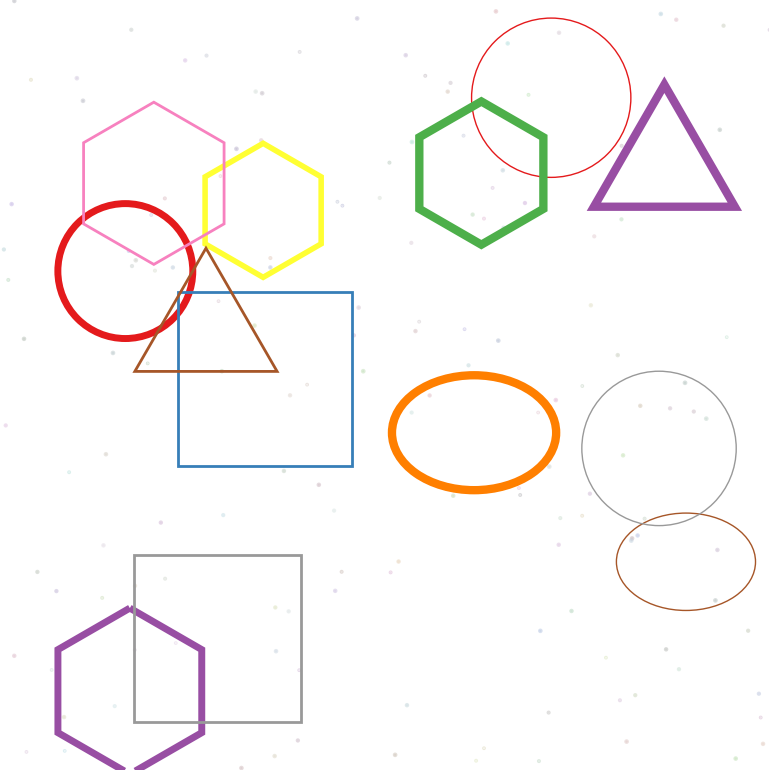[{"shape": "circle", "thickness": 2.5, "radius": 0.44, "center": [0.163, 0.648]}, {"shape": "circle", "thickness": 0.5, "radius": 0.52, "center": [0.716, 0.873]}, {"shape": "square", "thickness": 1, "radius": 0.56, "center": [0.345, 0.508]}, {"shape": "hexagon", "thickness": 3, "radius": 0.47, "center": [0.625, 0.775]}, {"shape": "hexagon", "thickness": 2.5, "radius": 0.54, "center": [0.169, 0.102]}, {"shape": "triangle", "thickness": 3, "radius": 0.53, "center": [0.863, 0.784]}, {"shape": "oval", "thickness": 3, "radius": 0.53, "center": [0.616, 0.438]}, {"shape": "hexagon", "thickness": 2, "radius": 0.44, "center": [0.342, 0.727]}, {"shape": "oval", "thickness": 0.5, "radius": 0.45, "center": [0.891, 0.27]}, {"shape": "triangle", "thickness": 1, "radius": 0.53, "center": [0.267, 0.571]}, {"shape": "hexagon", "thickness": 1, "radius": 0.53, "center": [0.2, 0.762]}, {"shape": "square", "thickness": 1, "radius": 0.54, "center": [0.282, 0.171]}, {"shape": "circle", "thickness": 0.5, "radius": 0.5, "center": [0.856, 0.418]}]